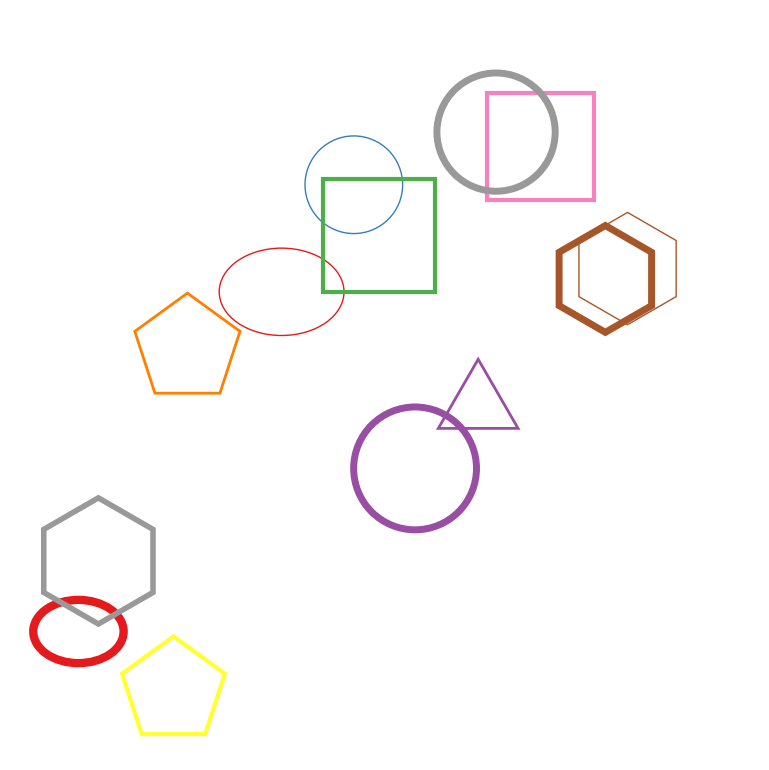[{"shape": "oval", "thickness": 3, "radius": 0.29, "center": [0.102, 0.18]}, {"shape": "oval", "thickness": 0.5, "radius": 0.41, "center": [0.366, 0.621]}, {"shape": "circle", "thickness": 0.5, "radius": 0.32, "center": [0.46, 0.76]}, {"shape": "square", "thickness": 1.5, "radius": 0.37, "center": [0.492, 0.694]}, {"shape": "circle", "thickness": 2.5, "radius": 0.4, "center": [0.539, 0.392]}, {"shape": "triangle", "thickness": 1, "radius": 0.3, "center": [0.621, 0.474]}, {"shape": "pentagon", "thickness": 1, "radius": 0.36, "center": [0.243, 0.547]}, {"shape": "pentagon", "thickness": 1.5, "radius": 0.35, "center": [0.225, 0.103]}, {"shape": "hexagon", "thickness": 0.5, "radius": 0.36, "center": [0.815, 0.651]}, {"shape": "hexagon", "thickness": 2.5, "radius": 0.35, "center": [0.786, 0.638]}, {"shape": "square", "thickness": 1.5, "radius": 0.35, "center": [0.702, 0.81]}, {"shape": "hexagon", "thickness": 2, "radius": 0.41, "center": [0.128, 0.272]}, {"shape": "circle", "thickness": 2.5, "radius": 0.38, "center": [0.644, 0.828]}]